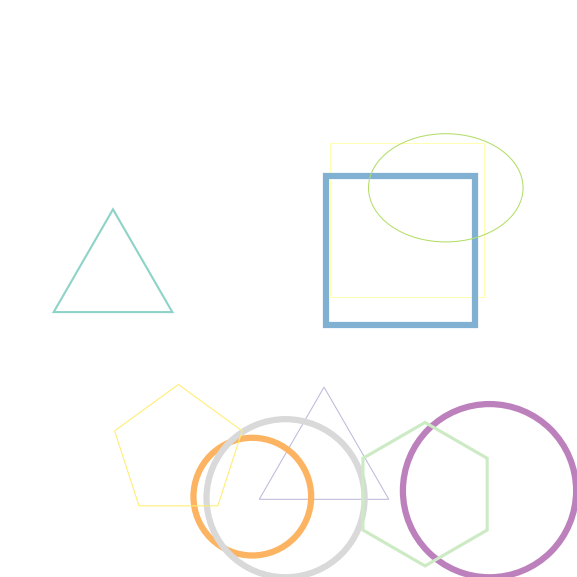[{"shape": "triangle", "thickness": 1, "radius": 0.59, "center": [0.196, 0.518]}, {"shape": "square", "thickness": 0.5, "radius": 0.66, "center": [0.705, 0.618]}, {"shape": "triangle", "thickness": 0.5, "radius": 0.65, "center": [0.561, 0.199]}, {"shape": "square", "thickness": 3, "radius": 0.65, "center": [0.693, 0.565]}, {"shape": "circle", "thickness": 3, "radius": 0.51, "center": [0.437, 0.139]}, {"shape": "oval", "thickness": 0.5, "radius": 0.67, "center": [0.772, 0.674]}, {"shape": "circle", "thickness": 3, "radius": 0.68, "center": [0.494, 0.136]}, {"shape": "circle", "thickness": 3, "radius": 0.75, "center": [0.848, 0.149]}, {"shape": "hexagon", "thickness": 1.5, "radius": 0.62, "center": [0.736, 0.143]}, {"shape": "pentagon", "thickness": 0.5, "radius": 0.58, "center": [0.309, 0.217]}]